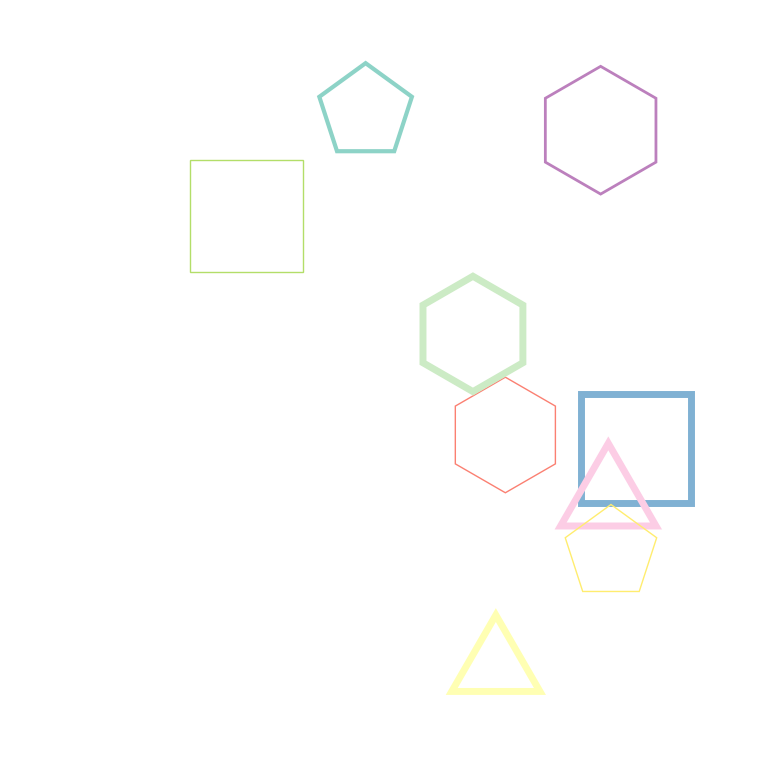[{"shape": "pentagon", "thickness": 1.5, "radius": 0.32, "center": [0.475, 0.855]}, {"shape": "triangle", "thickness": 2.5, "radius": 0.33, "center": [0.644, 0.135]}, {"shape": "hexagon", "thickness": 0.5, "radius": 0.38, "center": [0.656, 0.435]}, {"shape": "square", "thickness": 2.5, "radius": 0.36, "center": [0.826, 0.418]}, {"shape": "square", "thickness": 0.5, "radius": 0.36, "center": [0.32, 0.72]}, {"shape": "triangle", "thickness": 2.5, "radius": 0.36, "center": [0.79, 0.353]}, {"shape": "hexagon", "thickness": 1, "radius": 0.41, "center": [0.78, 0.831]}, {"shape": "hexagon", "thickness": 2.5, "radius": 0.37, "center": [0.614, 0.566]}, {"shape": "pentagon", "thickness": 0.5, "radius": 0.31, "center": [0.793, 0.282]}]